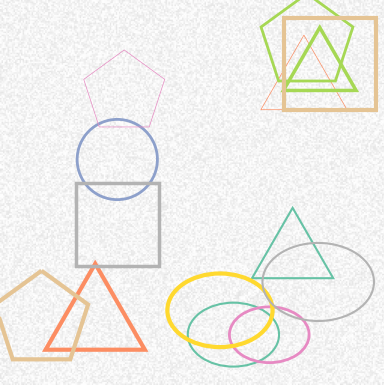[{"shape": "triangle", "thickness": 1.5, "radius": 0.61, "center": [0.76, 0.338]}, {"shape": "oval", "thickness": 1.5, "radius": 0.59, "center": [0.606, 0.131]}, {"shape": "triangle", "thickness": 3, "radius": 0.74, "center": [0.247, 0.166]}, {"shape": "triangle", "thickness": 0.5, "radius": 0.65, "center": [0.789, 0.78]}, {"shape": "circle", "thickness": 2, "radius": 0.52, "center": [0.305, 0.586]}, {"shape": "oval", "thickness": 2, "radius": 0.52, "center": [0.699, 0.131]}, {"shape": "pentagon", "thickness": 0.5, "radius": 0.55, "center": [0.323, 0.76]}, {"shape": "triangle", "thickness": 2.5, "radius": 0.55, "center": [0.831, 0.82]}, {"shape": "pentagon", "thickness": 2, "radius": 0.63, "center": [0.797, 0.891]}, {"shape": "oval", "thickness": 3, "radius": 0.68, "center": [0.571, 0.194]}, {"shape": "pentagon", "thickness": 3, "radius": 0.64, "center": [0.108, 0.17]}, {"shape": "square", "thickness": 3, "radius": 0.6, "center": [0.857, 0.833]}, {"shape": "square", "thickness": 2.5, "radius": 0.54, "center": [0.306, 0.417]}, {"shape": "oval", "thickness": 1.5, "radius": 0.72, "center": [0.827, 0.268]}]